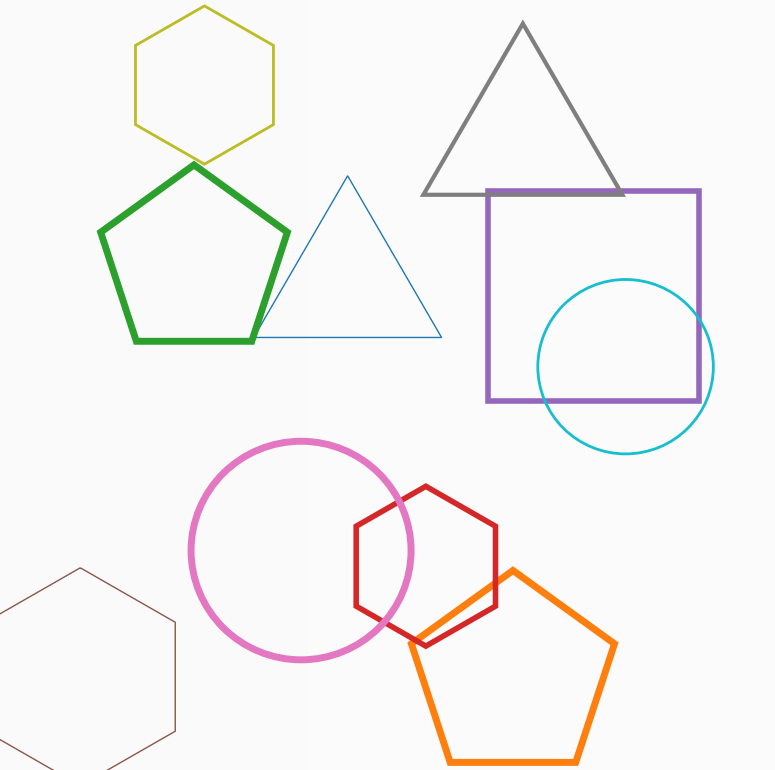[{"shape": "triangle", "thickness": 0.5, "radius": 0.7, "center": [0.449, 0.632]}, {"shape": "pentagon", "thickness": 2.5, "radius": 0.69, "center": [0.662, 0.121]}, {"shape": "pentagon", "thickness": 2.5, "radius": 0.63, "center": [0.25, 0.659]}, {"shape": "hexagon", "thickness": 2, "radius": 0.52, "center": [0.549, 0.265]}, {"shape": "square", "thickness": 2, "radius": 0.68, "center": [0.765, 0.616]}, {"shape": "hexagon", "thickness": 0.5, "radius": 0.71, "center": [0.104, 0.121]}, {"shape": "circle", "thickness": 2.5, "radius": 0.71, "center": [0.388, 0.285]}, {"shape": "triangle", "thickness": 1.5, "radius": 0.74, "center": [0.675, 0.821]}, {"shape": "hexagon", "thickness": 1, "radius": 0.51, "center": [0.264, 0.89]}, {"shape": "circle", "thickness": 1, "radius": 0.57, "center": [0.807, 0.524]}]